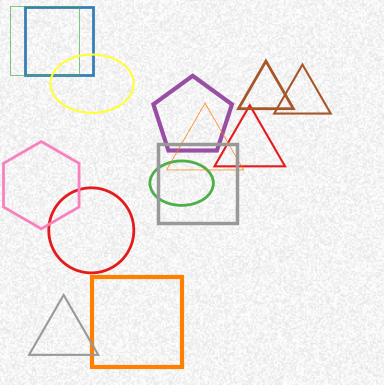[{"shape": "circle", "thickness": 2, "radius": 0.55, "center": [0.237, 0.402]}, {"shape": "triangle", "thickness": 1.5, "radius": 0.53, "center": [0.649, 0.621]}, {"shape": "square", "thickness": 2, "radius": 0.44, "center": [0.153, 0.894]}, {"shape": "square", "thickness": 0.5, "radius": 0.44, "center": [0.116, 0.895]}, {"shape": "oval", "thickness": 2, "radius": 0.41, "center": [0.472, 0.524]}, {"shape": "pentagon", "thickness": 3, "radius": 0.54, "center": [0.5, 0.696]}, {"shape": "triangle", "thickness": 0.5, "radius": 0.58, "center": [0.533, 0.616]}, {"shape": "square", "thickness": 3, "radius": 0.59, "center": [0.356, 0.163]}, {"shape": "oval", "thickness": 1.5, "radius": 0.54, "center": [0.239, 0.783]}, {"shape": "triangle", "thickness": 1.5, "radius": 0.42, "center": [0.786, 0.747]}, {"shape": "triangle", "thickness": 2, "radius": 0.41, "center": [0.691, 0.759]}, {"shape": "hexagon", "thickness": 2, "radius": 0.57, "center": [0.107, 0.519]}, {"shape": "triangle", "thickness": 1.5, "radius": 0.52, "center": [0.165, 0.13]}, {"shape": "square", "thickness": 2.5, "radius": 0.52, "center": [0.513, 0.523]}]